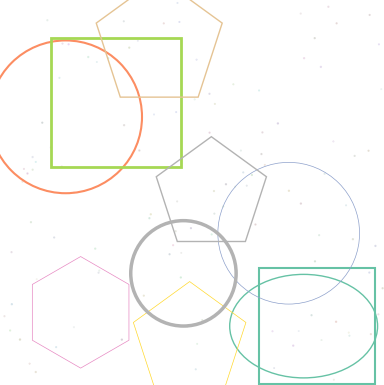[{"shape": "oval", "thickness": 1, "radius": 0.96, "center": [0.789, 0.153]}, {"shape": "square", "thickness": 1.5, "radius": 0.76, "center": [0.823, 0.153]}, {"shape": "circle", "thickness": 1.5, "radius": 0.99, "center": [0.17, 0.697]}, {"shape": "circle", "thickness": 0.5, "radius": 0.92, "center": [0.75, 0.394]}, {"shape": "hexagon", "thickness": 0.5, "radius": 0.72, "center": [0.209, 0.189]}, {"shape": "square", "thickness": 2, "radius": 0.84, "center": [0.301, 0.734]}, {"shape": "pentagon", "thickness": 0.5, "radius": 0.77, "center": [0.493, 0.115]}, {"shape": "pentagon", "thickness": 1, "radius": 0.86, "center": [0.414, 0.887]}, {"shape": "circle", "thickness": 2.5, "radius": 0.68, "center": [0.476, 0.29]}, {"shape": "pentagon", "thickness": 1, "radius": 0.75, "center": [0.549, 0.494]}]